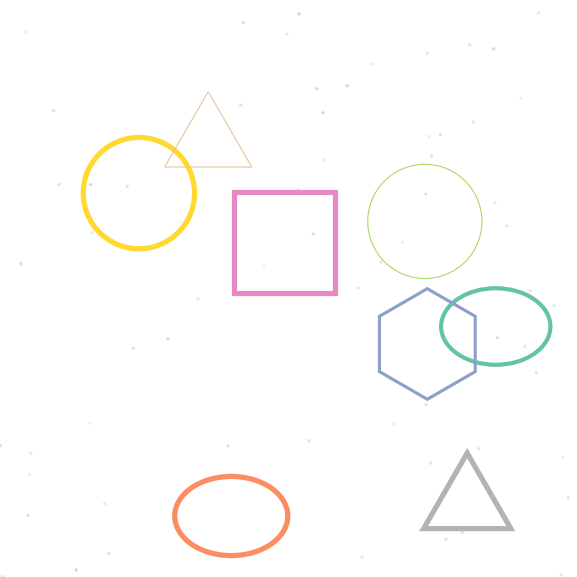[{"shape": "oval", "thickness": 2, "radius": 0.47, "center": [0.858, 0.434]}, {"shape": "oval", "thickness": 2.5, "radius": 0.49, "center": [0.4, 0.106]}, {"shape": "hexagon", "thickness": 1.5, "radius": 0.48, "center": [0.74, 0.404]}, {"shape": "square", "thickness": 2.5, "radius": 0.44, "center": [0.492, 0.579]}, {"shape": "circle", "thickness": 0.5, "radius": 0.49, "center": [0.736, 0.616]}, {"shape": "circle", "thickness": 2.5, "radius": 0.48, "center": [0.241, 0.665]}, {"shape": "triangle", "thickness": 0.5, "radius": 0.44, "center": [0.361, 0.753]}, {"shape": "triangle", "thickness": 2.5, "radius": 0.44, "center": [0.809, 0.127]}]